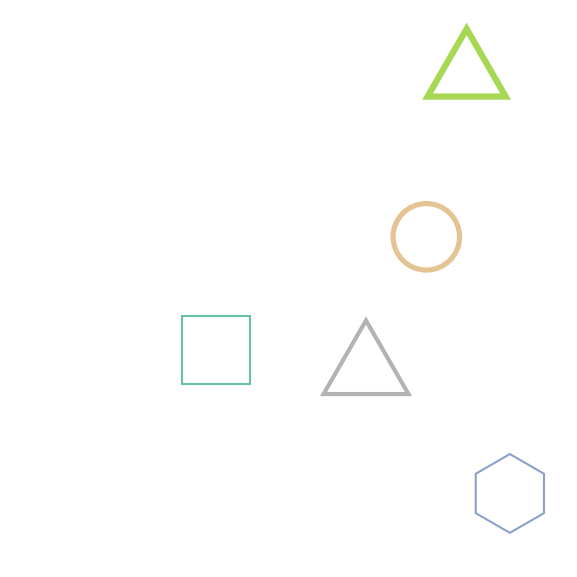[{"shape": "square", "thickness": 1, "radius": 0.29, "center": [0.374, 0.393]}, {"shape": "hexagon", "thickness": 1, "radius": 0.34, "center": [0.883, 0.145]}, {"shape": "triangle", "thickness": 3, "radius": 0.39, "center": [0.808, 0.871]}, {"shape": "circle", "thickness": 2.5, "radius": 0.29, "center": [0.738, 0.589]}, {"shape": "triangle", "thickness": 2, "radius": 0.42, "center": [0.634, 0.359]}]